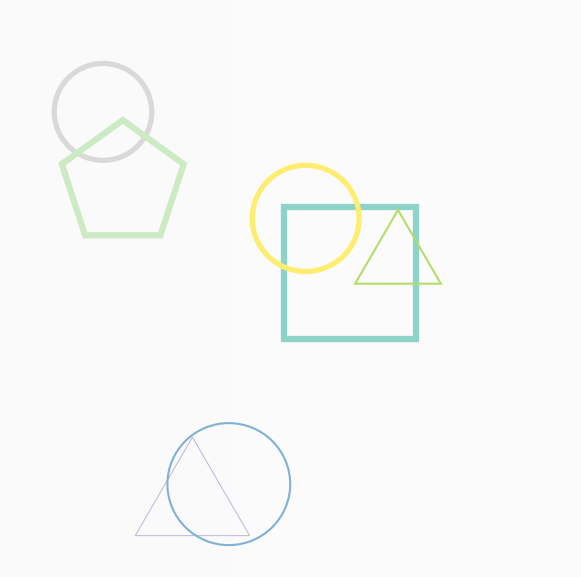[{"shape": "square", "thickness": 3, "radius": 0.57, "center": [0.602, 0.526]}, {"shape": "triangle", "thickness": 0.5, "radius": 0.57, "center": [0.331, 0.128]}, {"shape": "circle", "thickness": 1, "radius": 0.53, "center": [0.394, 0.161]}, {"shape": "triangle", "thickness": 1, "radius": 0.43, "center": [0.685, 0.55]}, {"shape": "circle", "thickness": 2.5, "radius": 0.42, "center": [0.177, 0.805]}, {"shape": "pentagon", "thickness": 3, "radius": 0.55, "center": [0.211, 0.681]}, {"shape": "circle", "thickness": 2.5, "radius": 0.46, "center": [0.526, 0.621]}]